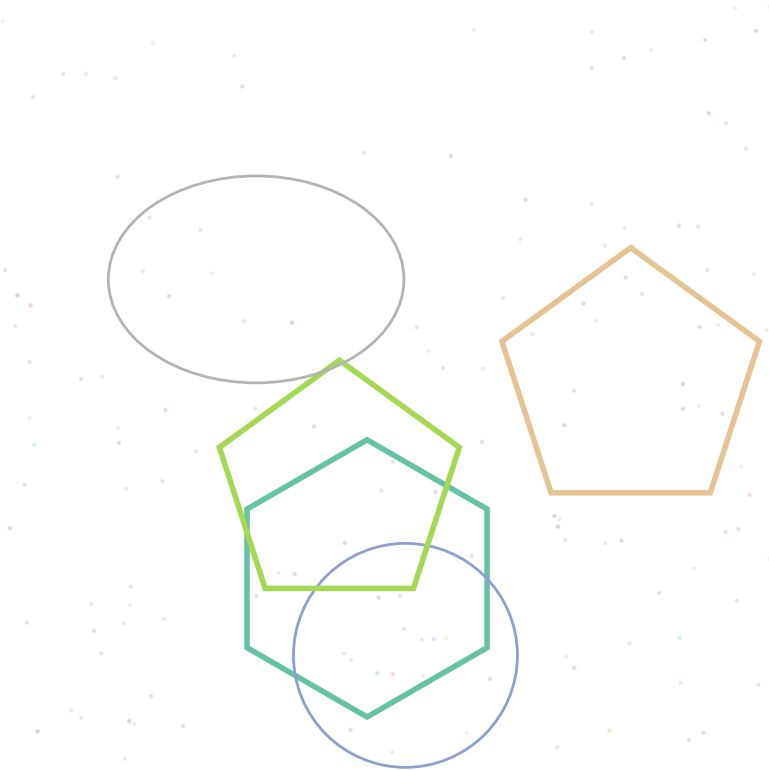[{"shape": "hexagon", "thickness": 2, "radius": 0.9, "center": [0.477, 0.249]}, {"shape": "circle", "thickness": 1, "radius": 0.73, "center": [0.527, 0.149]}, {"shape": "pentagon", "thickness": 2, "radius": 0.82, "center": [0.441, 0.368]}, {"shape": "pentagon", "thickness": 2, "radius": 0.88, "center": [0.819, 0.502]}, {"shape": "oval", "thickness": 1, "radius": 0.96, "center": [0.333, 0.637]}]